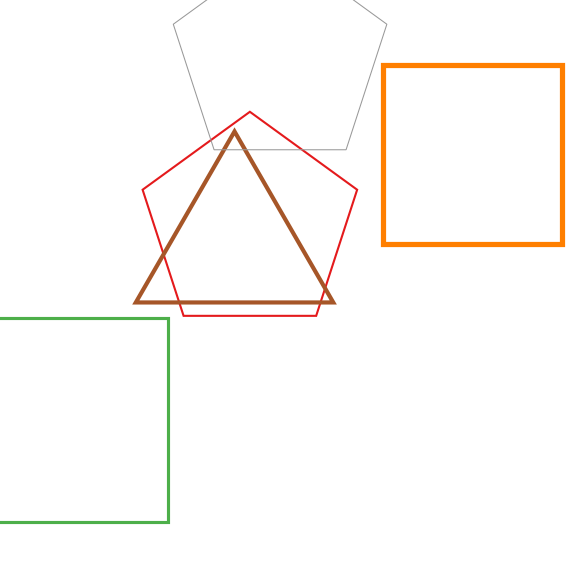[{"shape": "pentagon", "thickness": 1, "radius": 0.98, "center": [0.433, 0.61]}, {"shape": "square", "thickness": 1.5, "radius": 0.88, "center": [0.115, 0.272]}, {"shape": "square", "thickness": 2.5, "radius": 0.77, "center": [0.818, 0.732]}, {"shape": "triangle", "thickness": 2, "radius": 0.99, "center": [0.406, 0.574]}, {"shape": "pentagon", "thickness": 0.5, "radius": 0.97, "center": [0.485, 0.897]}]